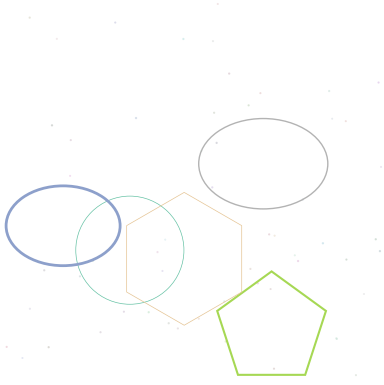[{"shape": "circle", "thickness": 0.5, "radius": 0.7, "center": [0.337, 0.35]}, {"shape": "oval", "thickness": 2, "radius": 0.74, "center": [0.164, 0.414]}, {"shape": "pentagon", "thickness": 1.5, "radius": 0.74, "center": [0.705, 0.147]}, {"shape": "hexagon", "thickness": 0.5, "radius": 0.86, "center": [0.478, 0.328]}, {"shape": "oval", "thickness": 1, "radius": 0.84, "center": [0.684, 0.575]}]